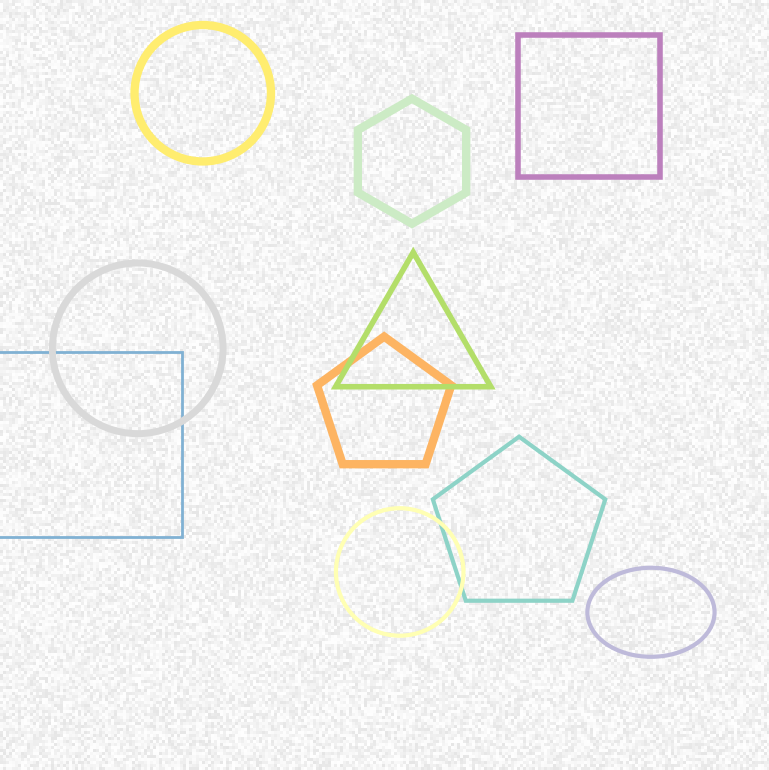[{"shape": "pentagon", "thickness": 1.5, "radius": 0.59, "center": [0.674, 0.315]}, {"shape": "circle", "thickness": 1.5, "radius": 0.41, "center": [0.519, 0.257]}, {"shape": "oval", "thickness": 1.5, "radius": 0.41, "center": [0.845, 0.205]}, {"shape": "square", "thickness": 1, "radius": 0.6, "center": [0.117, 0.423]}, {"shape": "pentagon", "thickness": 3, "radius": 0.46, "center": [0.499, 0.471]}, {"shape": "triangle", "thickness": 2, "radius": 0.58, "center": [0.537, 0.556]}, {"shape": "circle", "thickness": 2.5, "radius": 0.55, "center": [0.179, 0.548]}, {"shape": "square", "thickness": 2, "radius": 0.46, "center": [0.765, 0.863]}, {"shape": "hexagon", "thickness": 3, "radius": 0.41, "center": [0.535, 0.791]}, {"shape": "circle", "thickness": 3, "radius": 0.44, "center": [0.263, 0.879]}]